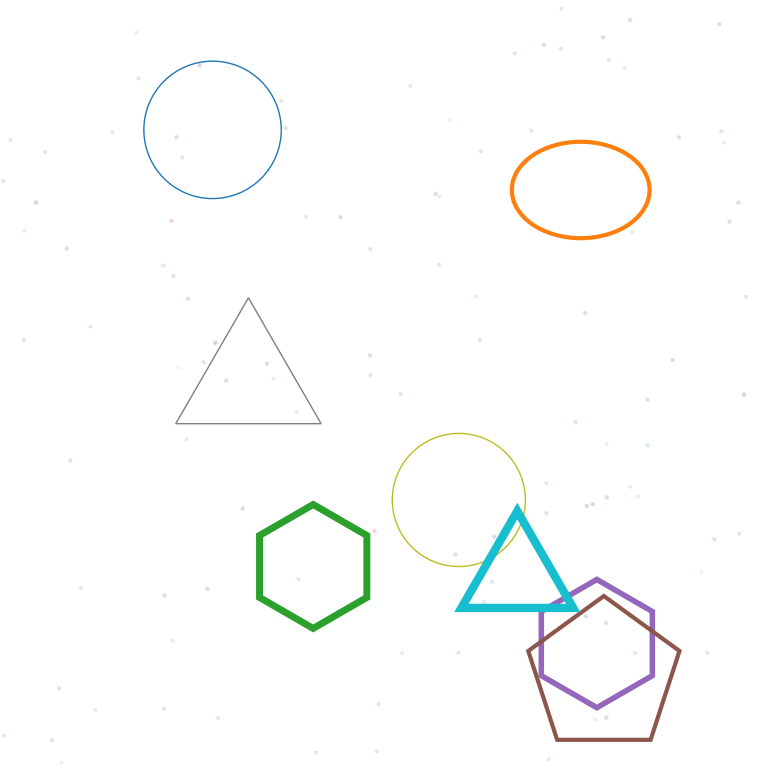[{"shape": "circle", "thickness": 0.5, "radius": 0.45, "center": [0.276, 0.831]}, {"shape": "oval", "thickness": 1.5, "radius": 0.45, "center": [0.754, 0.753]}, {"shape": "hexagon", "thickness": 2.5, "radius": 0.4, "center": [0.407, 0.264]}, {"shape": "hexagon", "thickness": 2, "radius": 0.42, "center": [0.775, 0.164]}, {"shape": "pentagon", "thickness": 1.5, "radius": 0.52, "center": [0.784, 0.123]}, {"shape": "triangle", "thickness": 0.5, "radius": 0.55, "center": [0.323, 0.504]}, {"shape": "circle", "thickness": 0.5, "radius": 0.43, "center": [0.596, 0.351]}, {"shape": "triangle", "thickness": 3, "radius": 0.42, "center": [0.672, 0.252]}]